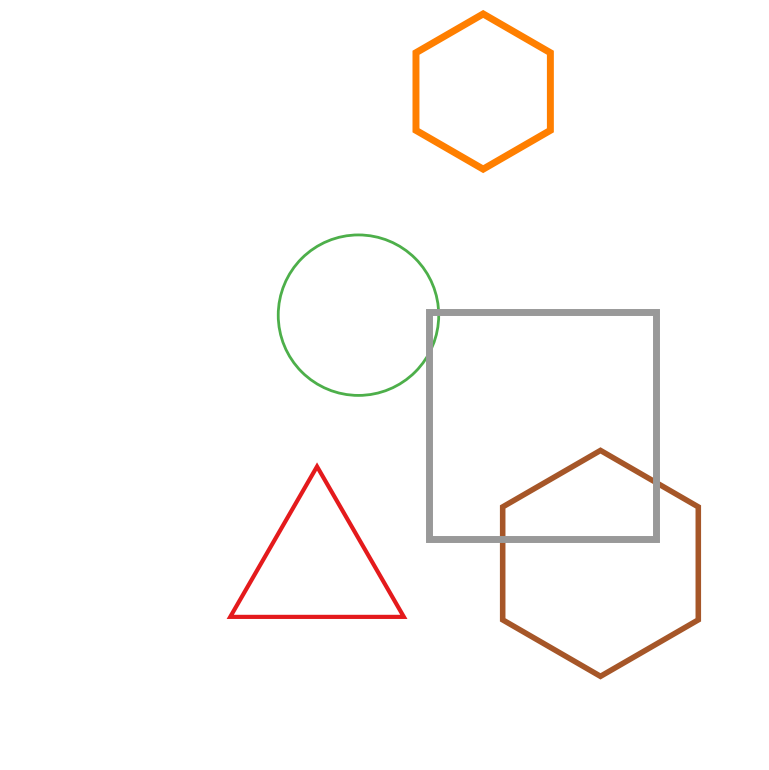[{"shape": "triangle", "thickness": 1.5, "radius": 0.65, "center": [0.412, 0.264]}, {"shape": "circle", "thickness": 1, "radius": 0.52, "center": [0.466, 0.591]}, {"shape": "hexagon", "thickness": 2.5, "radius": 0.5, "center": [0.627, 0.881]}, {"shape": "hexagon", "thickness": 2, "radius": 0.73, "center": [0.78, 0.268]}, {"shape": "square", "thickness": 2.5, "radius": 0.74, "center": [0.705, 0.447]}]